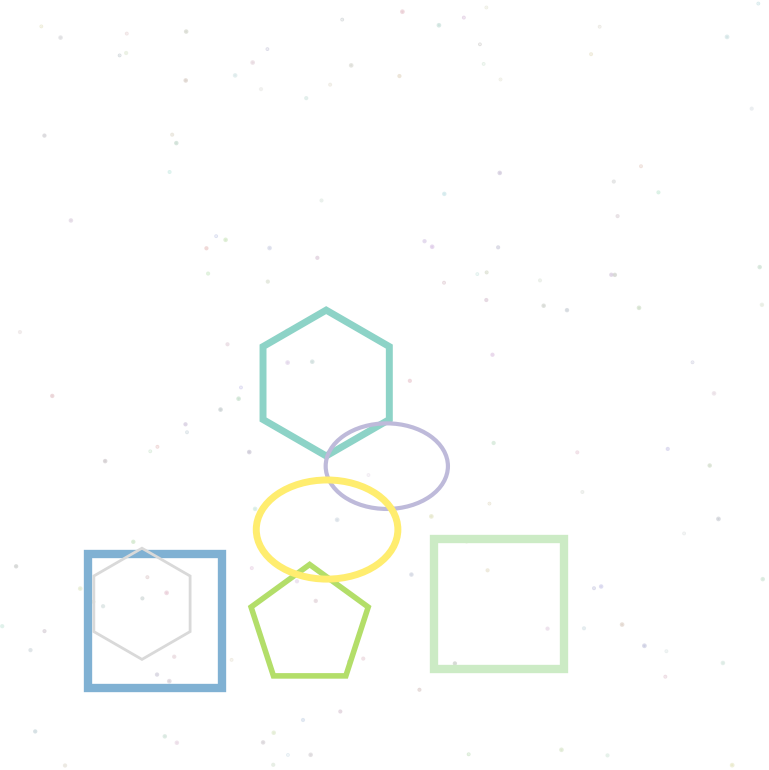[{"shape": "hexagon", "thickness": 2.5, "radius": 0.47, "center": [0.424, 0.503]}, {"shape": "oval", "thickness": 1.5, "radius": 0.4, "center": [0.502, 0.395]}, {"shape": "square", "thickness": 3, "radius": 0.44, "center": [0.201, 0.193]}, {"shape": "pentagon", "thickness": 2, "radius": 0.4, "center": [0.402, 0.187]}, {"shape": "hexagon", "thickness": 1, "radius": 0.36, "center": [0.184, 0.216]}, {"shape": "square", "thickness": 3, "radius": 0.42, "center": [0.648, 0.215]}, {"shape": "oval", "thickness": 2.5, "radius": 0.46, "center": [0.425, 0.312]}]